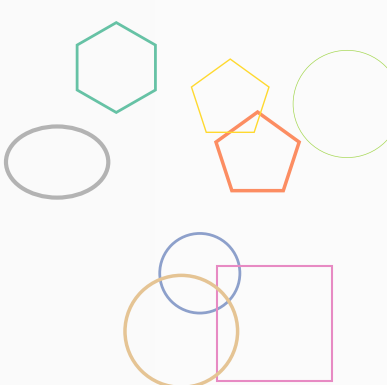[{"shape": "hexagon", "thickness": 2, "radius": 0.58, "center": [0.3, 0.825]}, {"shape": "pentagon", "thickness": 2.5, "radius": 0.56, "center": [0.665, 0.596]}, {"shape": "circle", "thickness": 2, "radius": 0.52, "center": [0.516, 0.29]}, {"shape": "square", "thickness": 1.5, "radius": 0.75, "center": [0.708, 0.16]}, {"shape": "circle", "thickness": 0.5, "radius": 0.7, "center": [0.896, 0.73]}, {"shape": "pentagon", "thickness": 1, "radius": 0.53, "center": [0.594, 0.741]}, {"shape": "circle", "thickness": 2.5, "radius": 0.73, "center": [0.468, 0.139]}, {"shape": "oval", "thickness": 3, "radius": 0.66, "center": [0.147, 0.579]}]